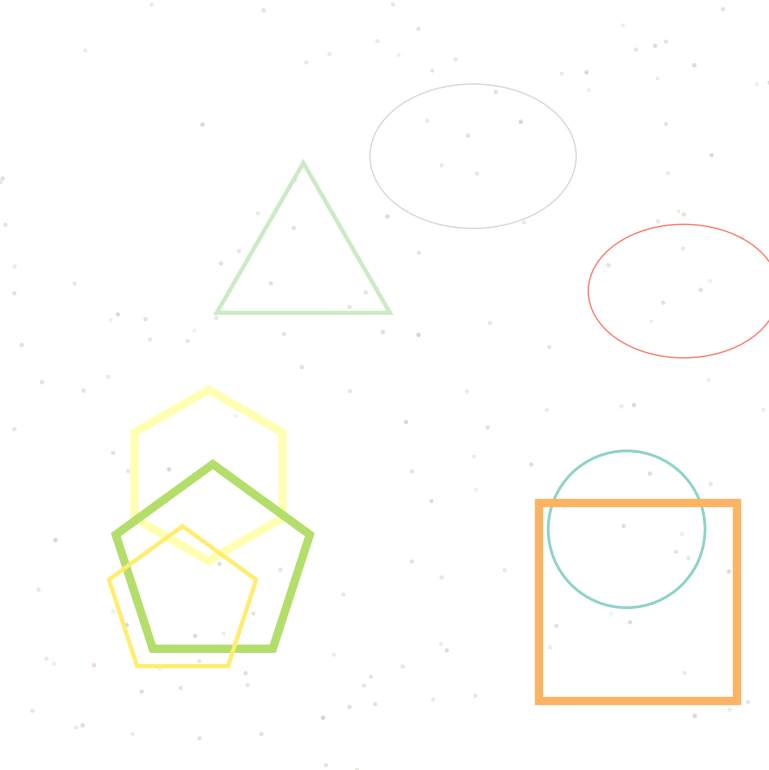[{"shape": "circle", "thickness": 1, "radius": 0.51, "center": [0.814, 0.313]}, {"shape": "hexagon", "thickness": 3, "radius": 0.56, "center": [0.271, 0.383]}, {"shape": "oval", "thickness": 0.5, "radius": 0.62, "center": [0.888, 0.622]}, {"shape": "square", "thickness": 3, "radius": 0.64, "center": [0.828, 0.218]}, {"shape": "pentagon", "thickness": 3, "radius": 0.66, "center": [0.276, 0.265]}, {"shape": "oval", "thickness": 0.5, "radius": 0.67, "center": [0.614, 0.797]}, {"shape": "triangle", "thickness": 1.5, "radius": 0.65, "center": [0.394, 0.659]}, {"shape": "pentagon", "thickness": 1.5, "radius": 0.5, "center": [0.237, 0.216]}]